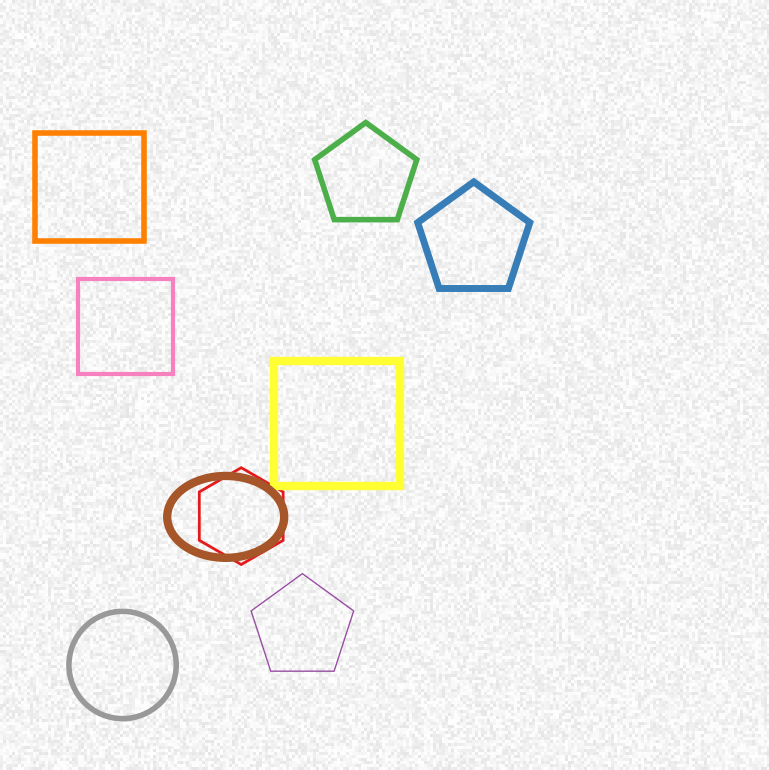[{"shape": "hexagon", "thickness": 1, "radius": 0.31, "center": [0.313, 0.33]}, {"shape": "pentagon", "thickness": 2.5, "radius": 0.38, "center": [0.615, 0.687]}, {"shape": "pentagon", "thickness": 2, "radius": 0.35, "center": [0.475, 0.771]}, {"shape": "pentagon", "thickness": 0.5, "radius": 0.35, "center": [0.393, 0.185]}, {"shape": "square", "thickness": 2, "radius": 0.35, "center": [0.116, 0.757]}, {"shape": "square", "thickness": 3, "radius": 0.41, "center": [0.438, 0.45]}, {"shape": "oval", "thickness": 3, "radius": 0.38, "center": [0.293, 0.329]}, {"shape": "square", "thickness": 1.5, "radius": 0.31, "center": [0.163, 0.576]}, {"shape": "circle", "thickness": 2, "radius": 0.35, "center": [0.159, 0.136]}]